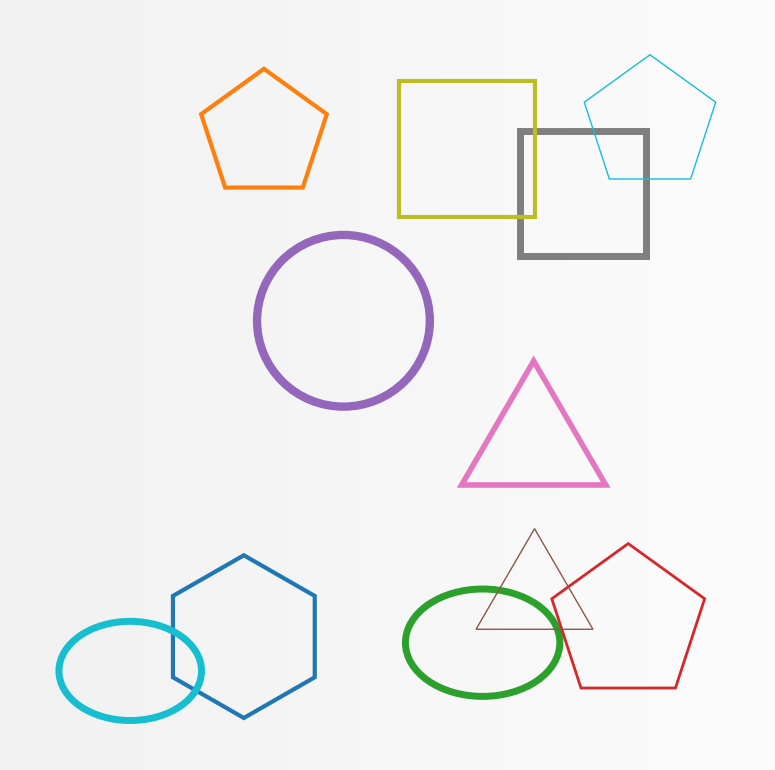[{"shape": "hexagon", "thickness": 1.5, "radius": 0.53, "center": [0.315, 0.173]}, {"shape": "pentagon", "thickness": 1.5, "radius": 0.43, "center": [0.341, 0.825]}, {"shape": "oval", "thickness": 2.5, "radius": 0.5, "center": [0.623, 0.165]}, {"shape": "pentagon", "thickness": 1, "radius": 0.52, "center": [0.811, 0.19]}, {"shape": "circle", "thickness": 3, "radius": 0.56, "center": [0.443, 0.583]}, {"shape": "triangle", "thickness": 0.5, "radius": 0.44, "center": [0.69, 0.226]}, {"shape": "triangle", "thickness": 2, "radius": 0.54, "center": [0.689, 0.424]}, {"shape": "square", "thickness": 2.5, "radius": 0.41, "center": [0.752, 0.748]}, {"shape": "square", "thickness": 1.5, "radius": 0.44, "center": [0.603, 0.807]}, {"shape": "pentagon", "thickness": 0.5, "radius": 0.45, "center": [0.839, 0.84]}, {"shape": "oval", "thickness": 2.5, "radius": 0.46, "center": [0.168, 0.129]}]